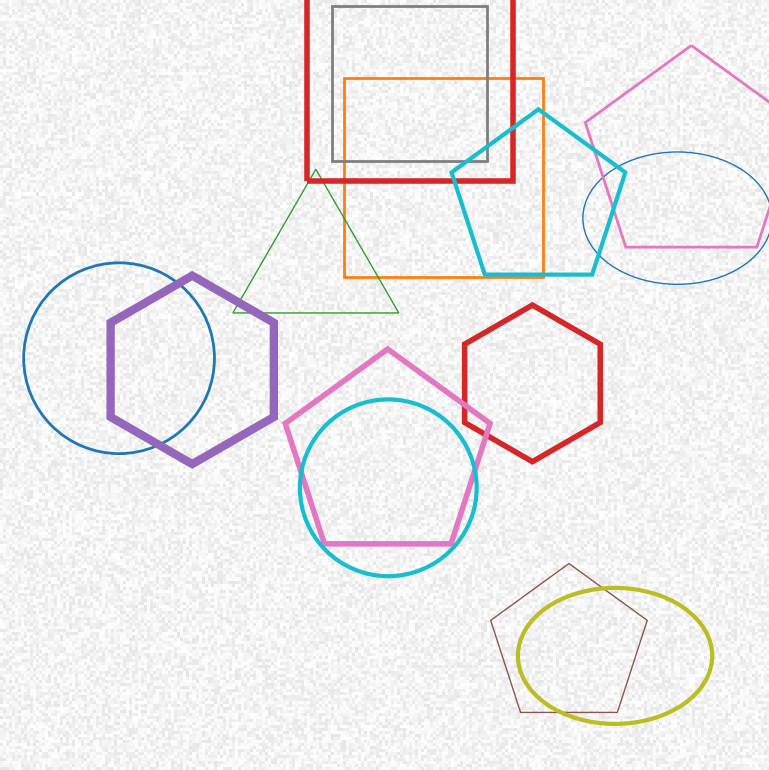[{"shape": "circle", "thickness": 1, "radius": 0.62, "center": [0.155, 0.535]}, {"shape": "oval", "thickness": 0.5, "radius": 0.61, "center": [0.88, 0.717]}, {"shape": "square", "thickness": 1, "radius": 0.65, "center": [0.576, 0.769]}, {"shape": "triangle", "thickness": 0.5, "radius": 0.62, "center": [0.41, 0.656]}, {"shape": "square", "thickness": 2, "radius": 0.67, "center": [0.533, 0.898]}, {"shape": "hexagon", "thickness": 2, "radius": 0.51, "center": [0.691, 0.502]}, {"shape": "hexagon", "thickness": 3, "radius": 0.61, "center": [0.25, 0.52]}, {"shape": "pentagon", "thickness": 0.5, "radius": 0.53, "center": [0.739, 0.161]}, {"shape": "pentagon", "thickness": 1, "radius": 0.72, "center": [0.898, 0.796]}, {"shape": "pentagon", "thickness": 2, "radius": 0.7, "center": [0.504, 0.407]}, {"shape": "square", "thickness": 1, "radius": 0.5, "center": [0.532, 0.891]}, {"shape": "oval", "thickness": 1.5, "radius": 0.63, "center": [0.799, 0.148]}, {"shape": "pentagon", "thickness": 1.5, "radius": 0.59, "center": [0.699, 0.739]}, {"shape": "circle", "thickness": 1.5, "radius": 0.57, "center": [0.504, 0.366]}]